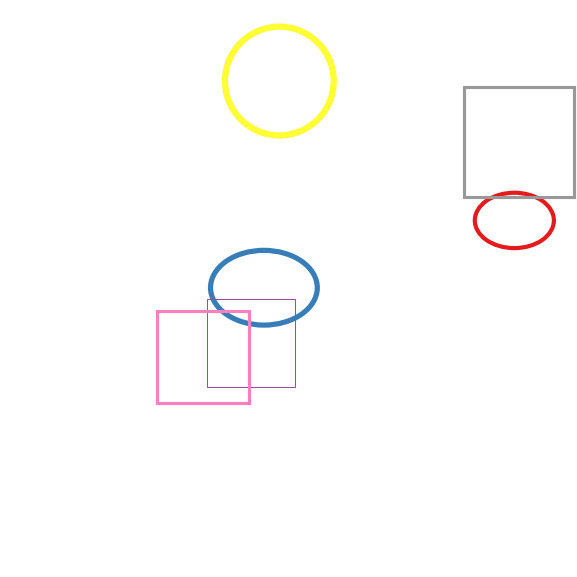[{"shape": "oval", "thickness": 2, "radius": 0.34, "center": [0.891, 0.617]}, {"shape": "oval", "thickness": 2.5, "radius": 0.46, "center": [0.457, 0.501]}, {"shape": "square", "thickness": 0.5, "radius": 0.38, "center": [0.435, 0.405]}, {"shape": "circle", "thickness": 3, "radius": 0.47, "center": [0.484, 0.859]}, {"shape": "square", "thickness": 1.5, "radius": 0.4, "center": [0.351, 0.381]}, {"shape": "square", "thickness": 1.5, "radius": 0.48, "center": [0.899, 0.753]}]